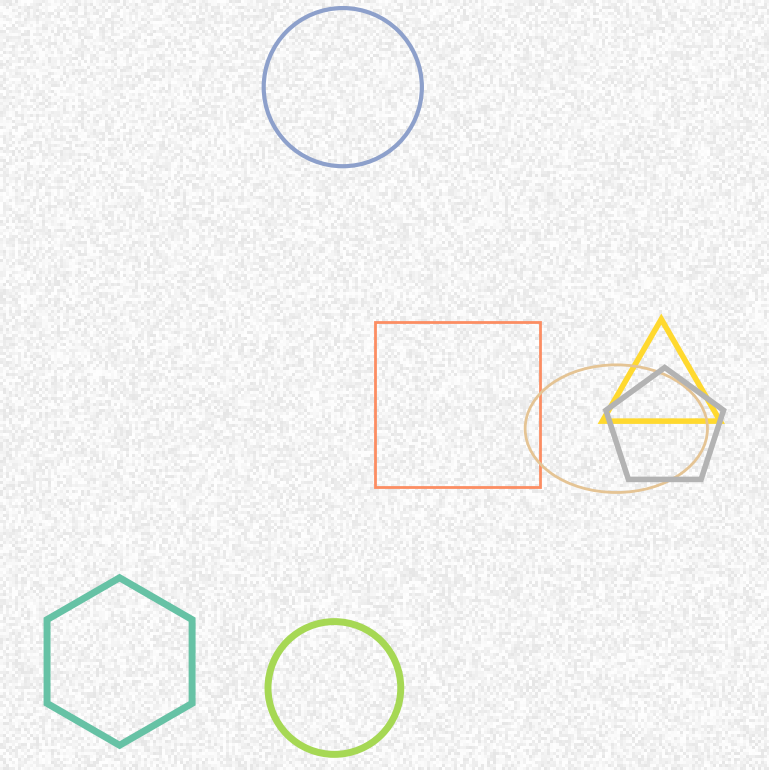[{"shape": "hexagon", "thickness": 2.5, "radius": 0.54, "center": [0.155, 0.141]}, {"shape": "square", "thickness": 1, "radius": 0.54, "center": [0.594, 0.475]}, {"shape": "circle", "thickness": 1.5, "radius": 0.51, "center": [0.445, 0.887]}, {"shape": "circle", "thickness": 2.5, "radius": 0.43, "center": [0.434, 0.107]}, {"shape": "triangle", "thickness": 2, "radius": 0.44, "center": [0.859, 0.497]}, {"shape": "oval", "thickness": 1, "radius": 0.59, "center": [0.8, 0.443]}, {"shape": "pentagon", "thickness": 2, "radius": 0.4, "center": [0.863, 0.442]}]